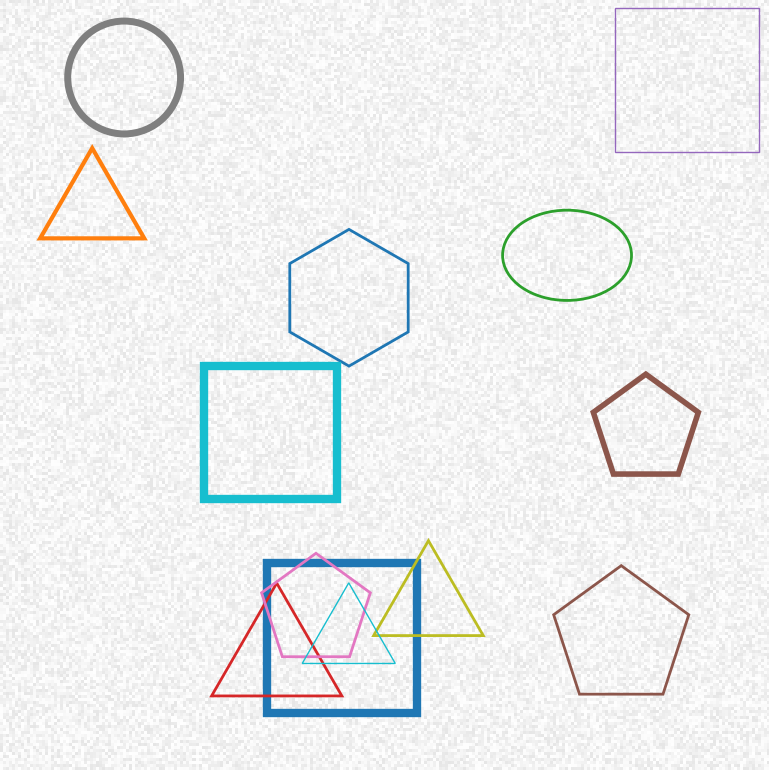[{"shape": "hexagon", "thickness": 1, "radius": 0.44, "center": [0.453, 0.613]}, {"shape": "square", "thickness": 3, "radius": 0.49, "center": [0.444, 0.171]}, {"shape": "triangle", "thickness": 1.5, "radius": 0.39, "center": [0.12, 0.729]}, {"shape": "oval", "thickness": 1, "radius": 0.42, "center": [0.736, 0.668]}, {"shape": "triangle", "thickness": 1, "radius": 0.49, "center": [0.359, 0.145]}, {"shape": "square", "thickness": 0.5, "radius": 0.47, "center": [0.892, 0.896]}, {"shape": "pentagon", "thickness": 2, "radius": 0.36, "center": [0.839, 0.442]}, {"shape": "pentagon", "thickness": 1, "radius": 0.46, "center": [0.807, 0.173]}, {"shape": "pentagon", "thickness": 1, "radius": 0.37, "center": [0.41, 0.207]}, {"shape": "circle", "thickness": 2.5, "radius": 0.37, "center": [0.161, 0.899]}, {"shape": "triangle", "thickness": 1, "radius": 0.41, "center": [0.556, 0.216]}, {"shape": "triangle", "thickness": 0.5, "radius": 0.35, "center": [0.453, 0.173]}, {"shape": "square", "thickness": 3, "radius": 0.43, "center": [0.351, 0.438]}]